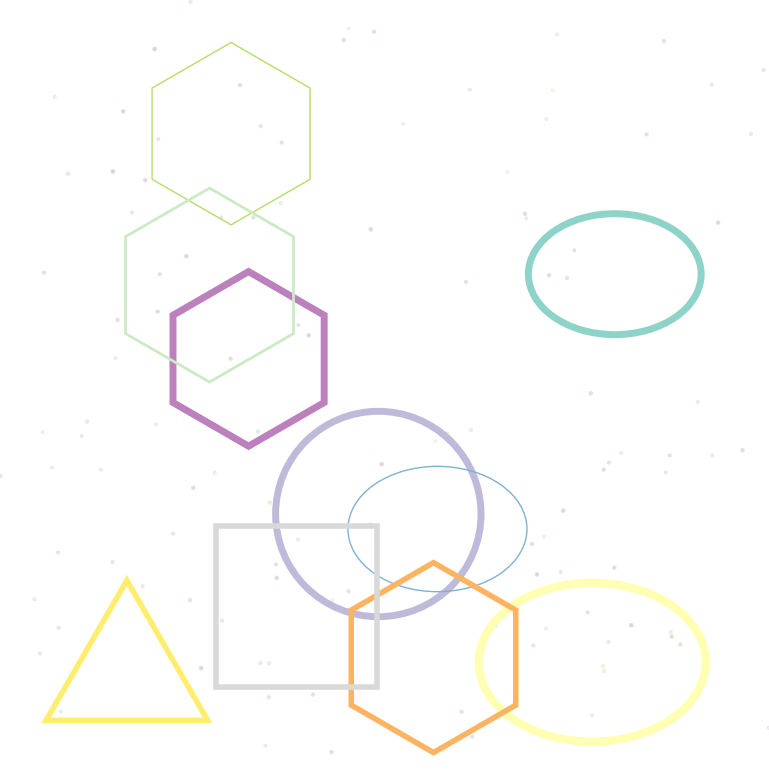[{"shape": "oval", "thickness": 2.5, "radius": 0.56, "center": [0.798, 0.644]}, {"shape": "oval", "thickness": 3, "radius": 0.74, "center": [0.769, 0.14]}, {"shape": "circle", "thickness": 2.5, "radius": 0.67, "center": [0.491, 0.332]}, {"shape": "oval", "thickness": 0.5, "radius": 0.58, "center": [0.568, 0.313]}, {"shape": "hexagon", "thickness": 2, "radius": 0.62, "center": [0.563, 0.146]}, {"shape": "hexagon", "thickness": 0.5, "radius": 0.59, "center": [0.3, 0.826]}, {"shape": "square", "thickness": 2, "radius": 0.52, "center": [0.385, 0.213]}, {"shape": "hexagon", "thickness": 2.5, "radius": 0.57, "center": [0.323, 0.534]}, {"shape": "hexagon", "thickness": 1, "radius": 0.63, "center": [0.272, 0.63]}, {"shape": "triangle", "thickness": 2, "radius": 0.61, "center": [0.165, 0.125]}]